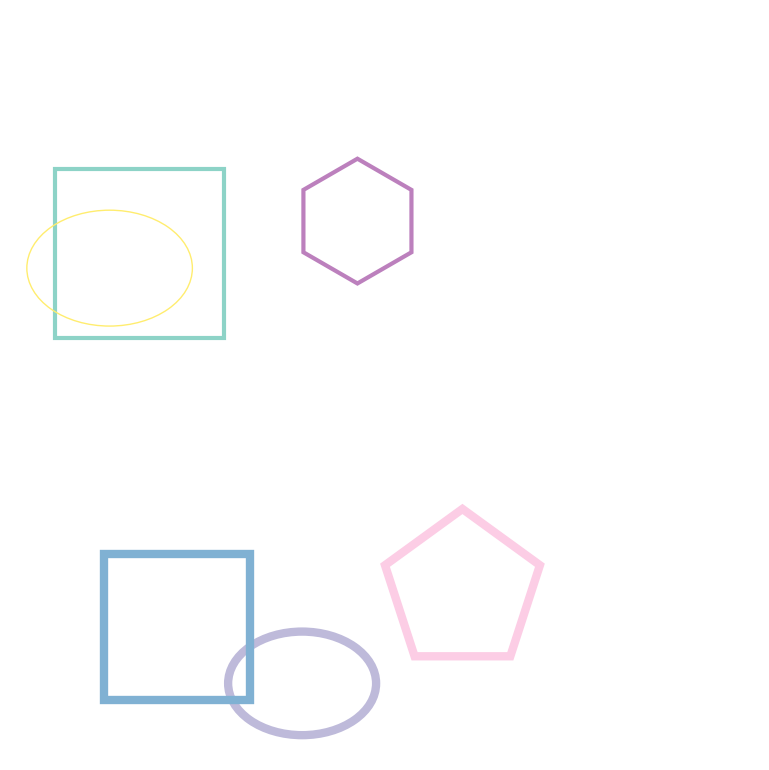[{"shape": "square", "thickness": 1.5, "radius": 0.55, "center": [0.182, 0.671]}, {"shape": "oval", "thickness": 3, "radius": 0.48, "center": [0.392, 0.113]}, {"shape": "square", "thickness": 3, "radius": 0.47, "center": [0.23, 0.185]}, {"shape": "pentagon", "thickness": 3, "radius": 0.53, "center": [0.601, 0.233]}, {"shape": "hexagon", "thickness": 1.5, "radius": 0.41, "center": [0.464, 0.713]}, {"shape": "oval", "thickness": 0.5, "radius": 0.54, "center": [0.142, 0.652]}]